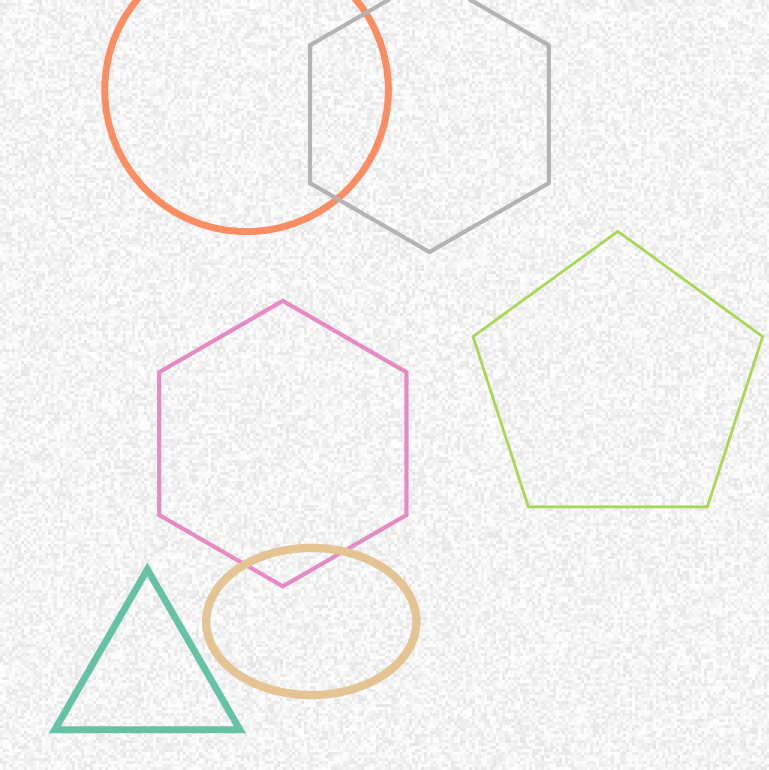[{"shape": "triangle", "thickness": 2.5, "radius": 0.69, "center": [0.191, 0.122]}, {"shape": "circle", "thickness": 2.5, "radius": 0.92, "center": [0.32, 0.883]}, {"shape": "hexagon", "thickness": 1.5, "radius": 0.93, "center": [0.367, 0.424]}, {"shape": "pentagon", "thickness": 1, "radius": 0.99, "center": [0.802, 0.502]}, {"shape": "oval", "thickness": 3, "radius": 0.68, "center": [0.404, 0.193]}, {"shape": "hexagon", "thickness": 1.5, "radius": 0.9, "center": [0.558, 0.852]}]